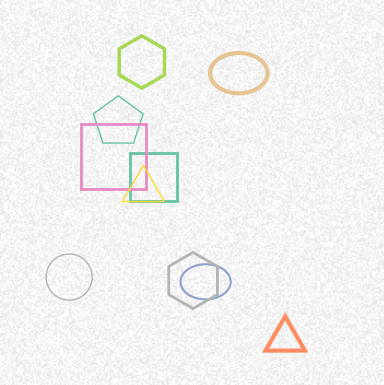[{"shape": "pentagon", "thickness": 1, "radius": 0.34, "center": [0.307, 0.683]}, {"shape": "square", "thickness": 2, "radius": 0.31, "center": [0.398, 0.541]}, {"shape": "triangle", "thickness": 3, "radius": 0.3, "center": [0.741, 0.119]}, {"shape": "oval", "thickness": 1.5, "radius": 0.33, "center": [0.534, 0.268]}, {"shape": "square", "thickness": 2, "radius": 0.42, "center": [0.295, 0.594]}, {"shape": "hexagon", "thickness": 2.5, "radius": 0.34, "center": [0.368, 0.839]}, {"shape": "triangle", "thickness": 1, "radius": 0.31, "center": [0.372, 0.508]}, {"shape": "oval", "thickness": 3, "radius": 0.37, "center": [0.62, 0.81]}, {"shape": "circle", "thickness": 1, "radius": 0.3, "center": [0.18, 0.28]}, {"shape": "hexagon", "thickness": 2, "radius": 0.36, "center": [0.502, 0.272]}]